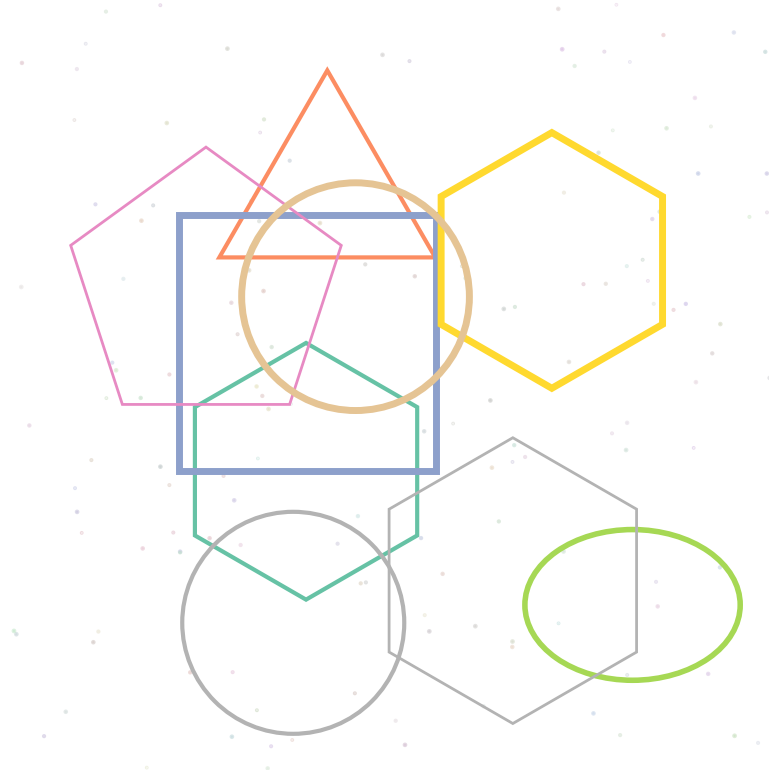[{"shape": "hexagon", "thickness": 1.5, "radius": 0.83, "center": [0.397, 0.388]}, {"shape": "triangle", "thickness": 1.5, "radius": 0.81, "center": [0.425, 0.747]}, {"shape": "square", "thickness": 2.5, "radius": 0.83, "center": [0.399, 0.554]}, {"shape": "pentagon", "thickness": 1, "radius": 0.92, "center": [0.268, 0.624]}, {"shape": "oval", "thickness": 2, "radius": 0.7, "center": [0.821, 0.214]}, {"shape": "hexagon", "thickness": 2.5, "radius": 0.83, "center": [0.717, 0.662]}, {"shape": "circle", "thickness": 2.5, "radius": 0.74, "center": [0.462, 0.615]}, {"shape": "hexagon", "thickness": 1, "radius": 0.93, "center": [0.666, 0.246]}, {"shape": "circle", "thickness": 1.5, "radius": 0.72, "center": [0.381, 0.191]}]